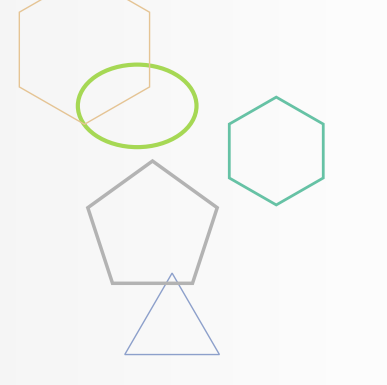[{"shape": "hexagon", "thickness": 2, "radius": 0.7, "center": [0.713, 0.608]}, {"shape": "triangle", "thickness": 1, "radius": 0.71, "center": [0.444, 0.15]}, {"shape": "oval", "thickness": 3, "radius": 0.77, "center": [0.354, 0.725]}, {"shape": "hexagon", "thickness": 1, "radius": 0.97, "center": [0.218, 0.871]}, {"shape": "pentagon", "thickness": 2.5, "radius": 0.88, "center": [0.394, 0.406]}]